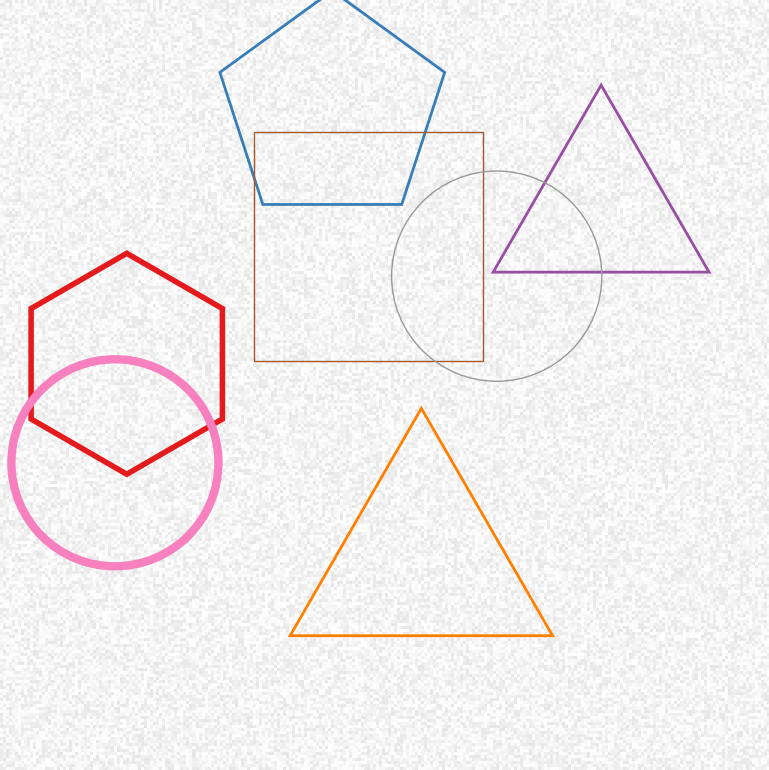[{"shape": "hexagon", "thickness": 2, "radius": 0.72, "center": [0.165, 0.528]}, {"shape": "pentagon", "thickness": 1, "radius": 0.77, "center": [0.432, 0.859]}, {"shape": "triangle", "thickness": 1, "radius": 0.81, "center": [0.781, 0.728]}, {"shape": "triangle", "thickness": 1, "radius": 0.98, "center": [0.547, 0.273]}, {"shape": "square", "thickness": 0.5, "radius": 0.74, "center": [0.478, 0.68]}, {"shape": "circle", "thickness": 3, "radius": 0.67, "center": [0.149, 0.399]}, {"shape": "circle", "thickness": 0.5, "radius": 0.68, "center": [0.645, 0.641]}]